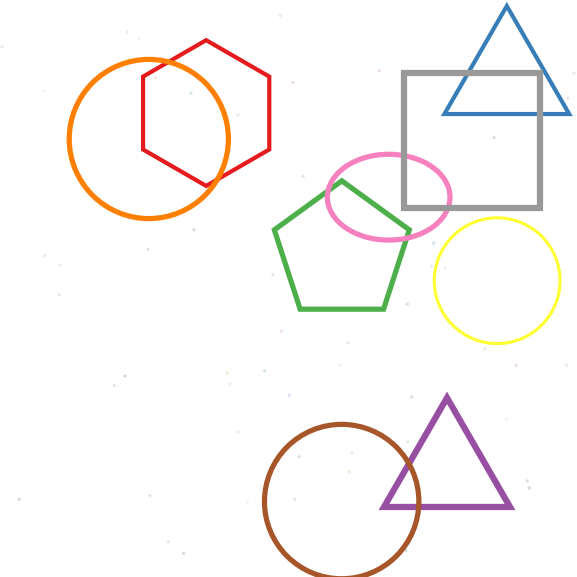[{"shape": "hexagon", "thickness": 2, "radius": 0.63, "center": [0.357, 0.803]}, {"shape": "triangle", "thickness": 2, "radius": 0.62, "center": [0.878, 0.864]}, {"shape": "pentagon", "thickness": 2.5, "radius": 0.61, "center": [0.592, 0.563]}, {"shape": "triangle", "thickness": 3, "radius": 0.63, "center": [0.774, 0.184]}, {"shape": "circle", "thickness": 2.5, "radius": 0.69, "center": [0.258, 0.758]}, {"shape": "circle", "thickness": 1.5, "radius": 0.54, "center": [0.861, 0.513]}, {"shape": "circle", "thickness": 2.5, "radius": 0.67, "center": [0.592, 0.131]}, {"shape": "oval", "thickness": 2.5, "radius": 0.53, "center": [0.673, 0.658]}, {"shape": "square", "thickness": 3, "radius": 0.59, "center": [0.817, 0.756]}]